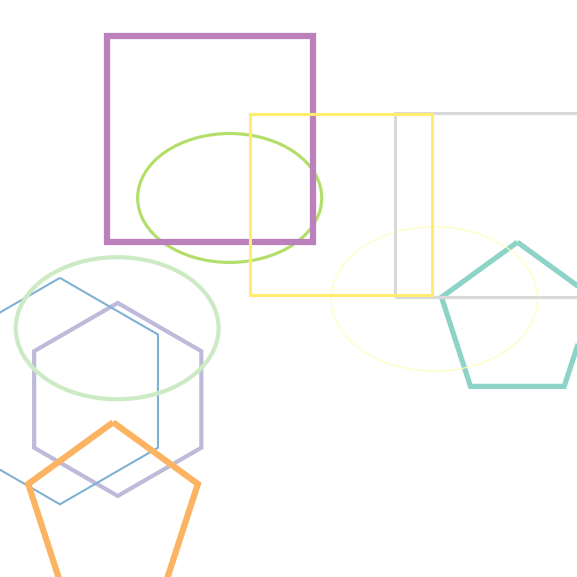[{"shape": "pentagon", "thickness": 2.5, "radius": 0.69, "center": [0.896, 0.442]}, {"shape": "oval", "thickness": 0.5, "radius": 0.89, "center": [0.752, 0.481]}, {"shape": "hexagon", "thickness": 2, "radius": 0.84, "center": [0.204, 0.307]}, {"shape": "hexagon", "thickness": 1, "radius": 0.98, "center": [0.104, 0.322]}, {"shape": "pentagon", "thickness": 3, "radius": 0.77, "center": [0.196, 0.113]}, {"shape": "oval", "thickness": 1.5, "radius": 0.8, "center": [0.398, 0.656]}, {"shape": "square", "thickness": 1.5, "radius": 0.8, "center": [0.843, 0.643]}, {"shape": "square", "thickness": 3, "radius": 0.89, "center": [0.364, 0.758]}, {"shape": "oval", "thickness": 2, "radius": 0.88, "center": [0.203, 0.431]}, {"shape": "square", "thickness": 1.5, "radius": 0.79, "center": [0.59, 0.645]}]